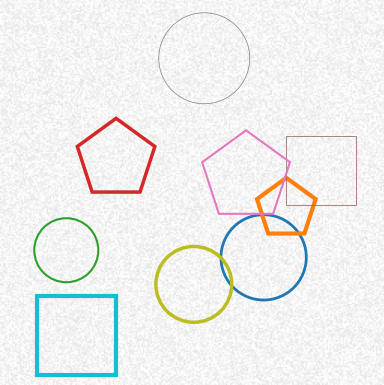[{"shape": "circle", "thickness": 2, "radius": 0.55, "center": [0.685, 0.332]}, {"shape": "pentagon", "thickness": 3, "radius": 0.4, "center": [0.744, 0.458]}, {"shape": "circle", "thickness": 1.5, "radius": 0.42, "center": [0.172, 0.35]}, {"shape": "pentagon", "thickness": 2.5, "radius": 0.53, "center": [0.302, 0.587]}, {"shape": "square", "thickness": 0.5, "radius": 0.45, "center": [0.834, 0.557]}, {"shape": "pentagon", "thickness": 1.5, "radius": 0.6, "center": [0.639, 0.542]}, {"shape": "circle", "thickness": 0.5, "radius": 0.59, "center": [0.531, 0.849]}, {"shape": "circle", "thickness": 2.5, "radius": 0.49, "center": [0.503, 0.261]}, {"shape": "square", "thickness": 3, "radius": 0.51, "center": [0.199, 0.129]}]